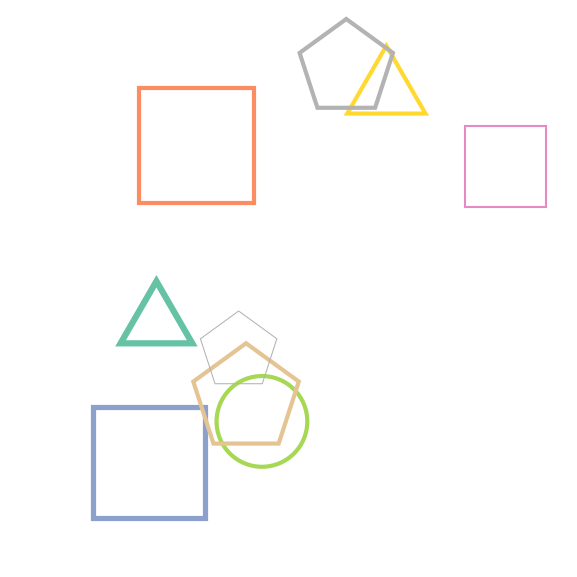[{"shape": "triangle", "thickness": 3, "radius": 0.36, "center": [0.271, 0.44]}, {"shape": "square", "thickness": 2, "radius": 0.5, "center": [0.34, 0.747]}, {"shape": "square", "thickness": 2.5, "radius": 0.48, "center": [0.258, 0.198]}, {"shape": "square", "thickness": 1, "radius": 0.35, "center": [0.875, 0.711]}, {"shape": "circle", "thickness": 2, "radius": 0.39, "center": [0.454, 0.269]}, {"shape": "triangle", "thickness": 2, "radius": 0.39, "center": [0.669, 0.842]}, {"shape": "pentagon", "thickness": 2, "radius": 0.48, "center": [0.426, 0.309]}, {"shape": "pentagon", "thickness": 0.5, "radius": 0.35, "center": [0.413, 0.391]}, {"shape": "pentagon", "thickness": 2, "radius": 0.42, "center": [0.6, 0.881]}]